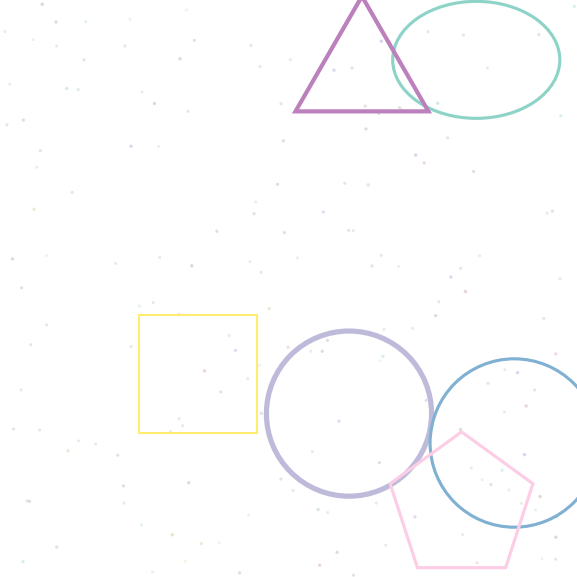[{"shape": "oval", "thickness": 1.5, "radius": 0.72, "center": [0.825, 0.896]}, {"shape": "circle", "thickness": 2.5, "radius": 0.71, "center": [0.604, 0.283]}, {"shape": "circle", "thickness": 1.5, "radius": 0.73, "center": [0.891, 0.232]}, {"shape": "pentagon", "thickness": 1.5, "radius": 0.65, "center": [0.799, 0.121]}, {"shape": "triangle", "thickness": 2, "radius": 0.66, "center": [0.627, 0.873]}, {"shape": "square", "thickness": 1, "radius": 0.51, "center": [0.342, 0.351]}]